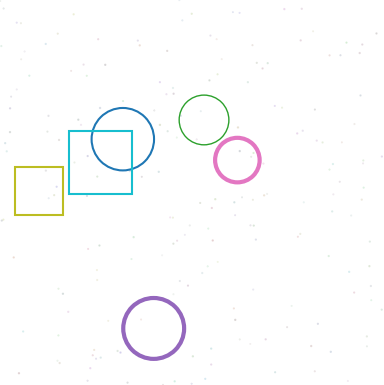[{"shape": "circle", "thickness": 1.5, "radius": 0.41, "center": [0.319, 0.638]}, {"shape": "circle", "thickness": 1, "radius": 0.32, "center": [0.53, 0.688]}, {"shape": "circle", "thickness": 3, "radius": 0.4, "center": [0.399, 0.147]}, {"shape": "circle", "thickness": 3, "radius": 0.29, "center": [0.617, 0.584]}, {"shape": "square", "thickness": 1.5, "radius": 0.31, "center": [0.101, 0.504]}, {"shape": "square", "thickness": 1.5, "radius": 0.41, "center": [0.26, 0.578]}]